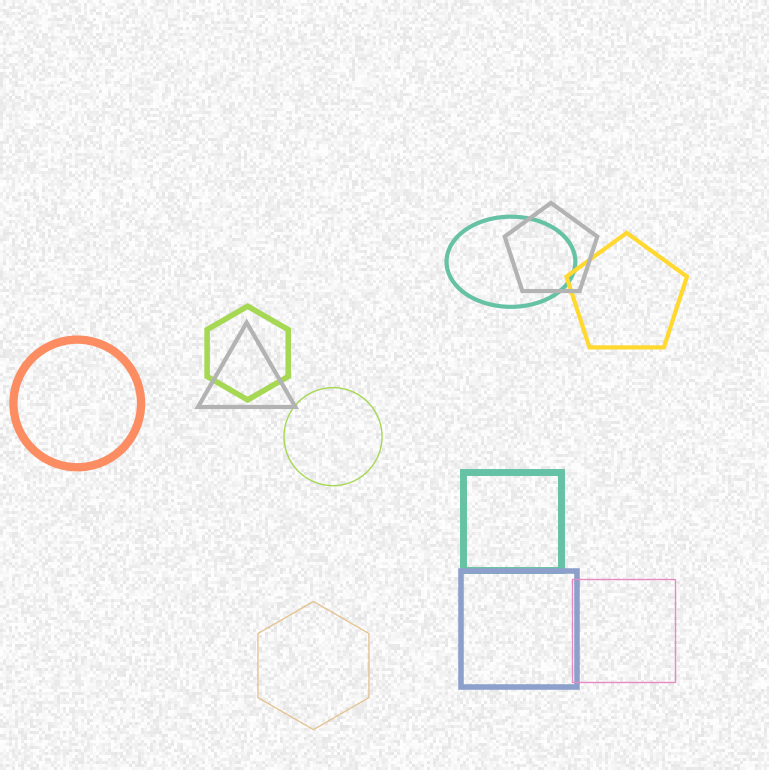[{"shape": "square", "thickness": 2.5, "radius": 0.32, "center": [0.665, 0.323]}, {"shape": "oval", "thickness": 1.5, "radius": 0.42, "center": [0.664, 0.66]}, {"shape": "circle", "thickness": 3, "radius": 0.41, "center": [0.1, 0.476]}, {"shape": "square", "thickness": 2, "radius": 0.38, "center": [0.674, 0.183]}, {"shape": "square", "thickness": 0.5, "radius": 0.33, "center": [0.81, 0.181]}, {"shape": "circle", "thickness": 0.5, "radius": 0.32, "center": [0.432, 0.433]}, {"shape": "hexagon", "thickness": 2, "radius": 0.3, "center": [0.322, 0.542]}, {"shape": "pentagon", "thickness": 1.5, "radius": 0.41, "center": [0.814, 0.615]}, {"shape": "hexagon", "thickness": 0.5, "radius": 0.42, "center": [0.407, 0.136]}, {"shape": "pentagon", "thickness": 1.5, "radius": 0.32, "center": [0.716, 0.673]}, {"shape": "triangle", "thickness": 1.5, "radius": 0.37, "center": [0.32, 0.508]}]